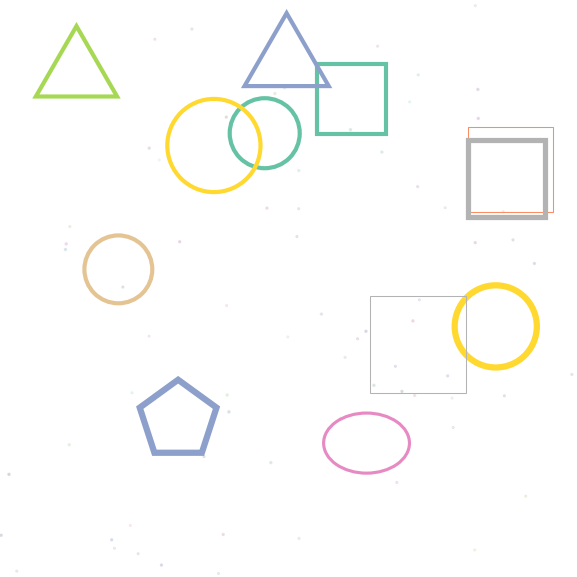[{"shape": "circle", "thickness": 2, "radius": 0.3, "center": [0.458, 0.768]}, {"shape": "square", "thickness": 2, "radius": 0.3, "center": [0.608, 0.828]}, {"shape": "square", "thickness": 0.5, "radius": 0.37, "center": [0.884, 0.705]}, {"shape": "triangle", "thickness": 2, "radius": 0.42, "center": [0.496, 0.892]}, {"shape": "pentagon", "thickness": 3, "radius": 0.35, "center": [0.308, 0.272]}, {"shape": "oval", "thickness": 1.5, "radius": 0.37, "center": [0.635, 0.232]}, {"shape": "triangle", "thickness": 2, "radius": 0.41, "center": [0.132, 0.873]}, {"shape": "circle", "thickness": 3, "radius": 0.36, "center": [0.858, 0.434]}, {"shape": "circle", "thickness": 2, "radius": 0.4, "center": [0.37, 0.747]}, {"shape": "circle", "thickness": 2, "radius": 0.29, "center": [0.205, 0.533]}, {"shape": "square", "thickness": 2.5, "radius": 0.33, "center": [0.876, 0.691]}, {"shape": "square", "thickness": 0.5, "radius": 0.42, "center": [0.724, 0.403]}]